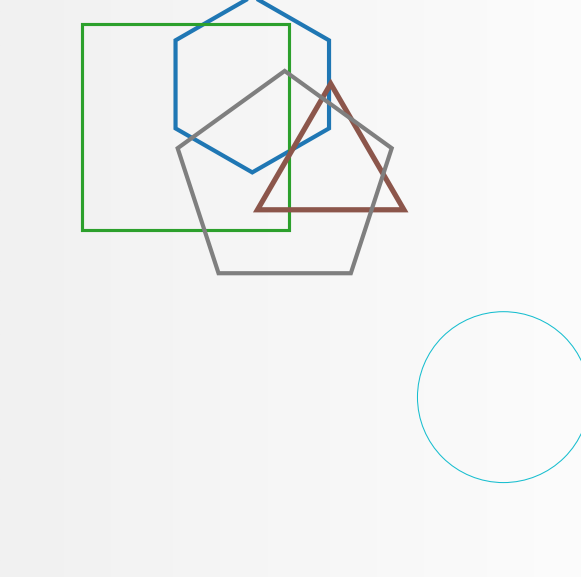[{"shape": "hexagon", "thickness": 2, "radius": 0.76, "center": [0.434, 0.853]}, {"shape": "square", "thickness": 1.5, "radius": 0.89, "center": [0.32, 0.78]}, {"shape": "triangle", "thickness": 2.5, "radius": 0.73, "center": [0.569, 0.709]}, {"shape": "pentagon", "thickness": 2, "radius": 0.97, "center": [0.49, 0.683]}, {"shape": "circle", "thickness": 0.5, "radius": 0.74, "center": [0.866, 0.311]}]